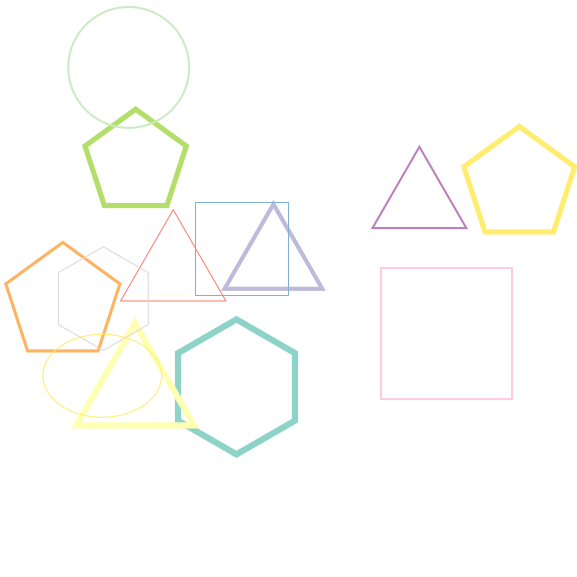[{"shape": "hexagon", "thickness": 3, "radius": 0.58, "center": [0.41, 0.329]}, {"shape": "triangle", "thickness": 3, "radius": 0.59, "center": [0.234, 0.321]}, {"shape": "triangle", "thickness": 2, "radius": 0.49, "center": [0.473, 0.548]}, {"shape": "triangle", "thickness": 0.5, "radius": 0.53, "center": [0.3, 0.531]}, {"shape": "square", "thickness": 0.5, "radius": 0.41, "center": [0.418, 0.569]}, {"shape": "pentagon", "thickness": 1.5, "radius": 0.52, "center": [0.109, 0.475]}, {"shape": "pentagon", "thickness": 2.5, "radius": 0.46, "center": [0.235, 0.718]}, {"shape": "square", "thickness": 1, "radius": 0.57, "center": [0.773, 0.422]}, {"shape": "hexagon", "thickness": 0.5, "radius": 0.45, "center": [0.179, 0.482]}, {"shape": "triangle", "thickness": 1, "radius": 0.47, "center": [0.726, 0.651]}, {"shape": "circle", "thickness": 1, "radius": 0.52, "center": [0.223, 0.882]}, {"shape": "oval", "thickness": 0.5, "radius": 0.51, "center": [0.177, 0.348]}, {"shape": "pentagon", "thickness": 2.5, "radius": 0.5, "center": [0.899, 0.679]}]